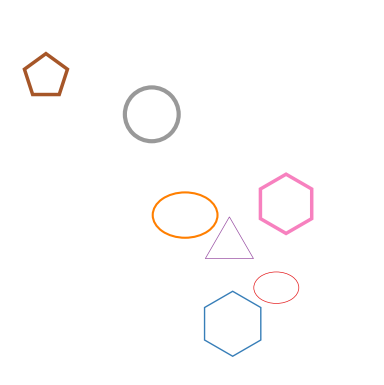[{"shape": "oval", "thickness": 0.5, "radius": 0.29, "center": [0.718, 0.253]}, {"shape": "hexagon", "thickness": 1, "radius": 0.42, "center": [0.604, 0.159]}, {"shape": "triangle", "thickness": 0.5, "radius": 0.36, "center": [0.596, 0.364]}, {"shape": "oval", "thickness": 1.5, "radius": 0.42, "center": [0.481, 0.441]}, {"shape": "pentagon", "thickness": 2.5, "radius": 0.29, "center": [0.119, 0.802]}, {"shape": "hexagon", "thickness": 2.5, "radius": 0.38, "center": [0.743, 0.471]}, {"shape": "circle", "thickness": 3, "radius": 0.35, "center": [0.394, 0.703]}]